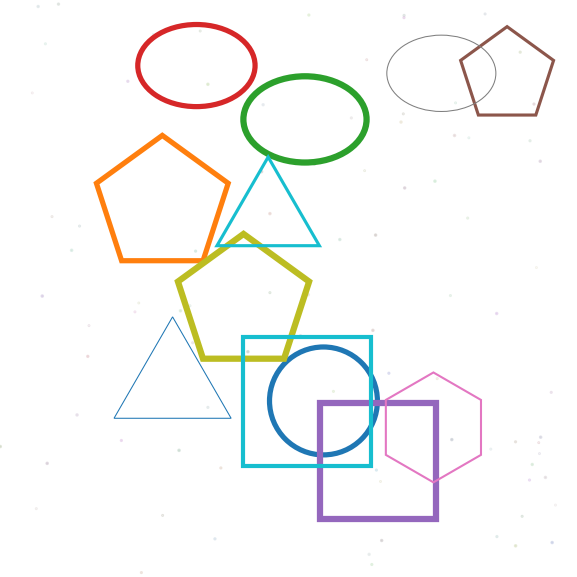[{"shape": "triangle", "thickness": 0.5, "radius": 0.59, "center": [0.299, 0.333]}, {"shape": "circle", "thickness": 2.5, "radius": 0.47, "center": [0.56, 0.305]}, {"shape": "pentagon", "thickness": 2.5, "radius": 0.6, "center": [0.281, 0.645]}, {"shape": "oval", "thickness": 3, "radius": 0.53, "center": [0.528, 0.792]}, {"shape": "oval", "thickness": 2.5, "radius": 0.51, "center": [0.34, 0.886]}, {"shape": "square", "thickness": 3, "radius": 0.5, "center": [0.654, 0.2]}, {"shape": "pentagon", "thickness": 1.5, "radius": 0.42, "center": [0.878, 0.868]}, {"shape": "hexagon", "thickness": 1, "radius": 0.48, "center": [0.751, 0.259]}, {"shape": "oval", "thickness": 0.5, "radius": 0.47, "center": [0.764, 0.872]}, {"shape": "pentagon", "thickness": 3, "radius": 0.6, "center": [0.422, 0.475]}, {"shape": "square", "thickness": 2, "radius": 0.55, "center": [0.531, 0.304]}, {"shape": "triangle", "thickness": 1.5, "radius": 0.51, "center": [0.464, 0.625]}]